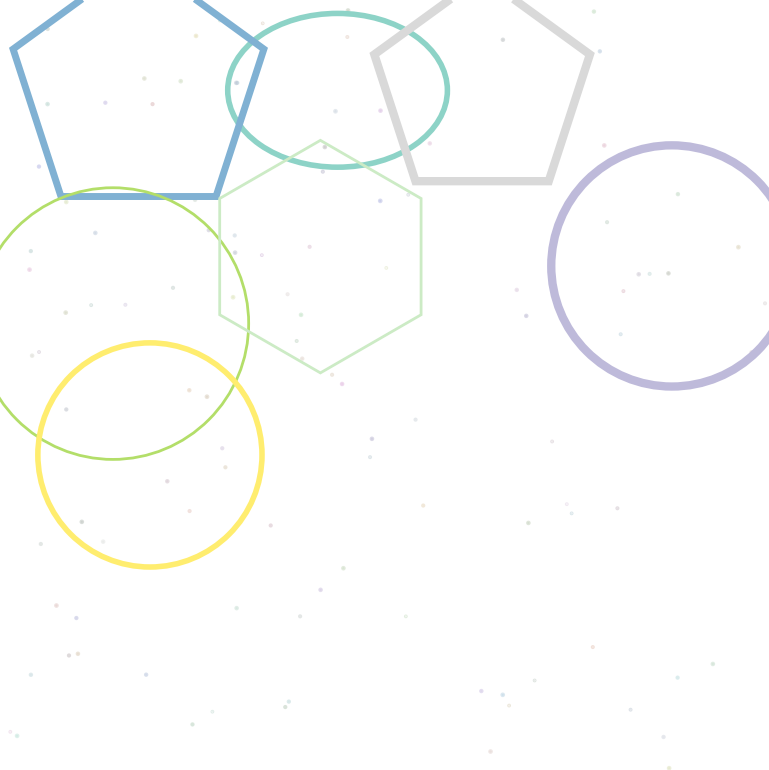[{"shape": "oval", "thickness": 2, "radius": 0.71, "center": [0.438, 0.883]}, {"shape": "circle", "thickness": 3, "radius": 0.78, "center": [0.873, 0.655]}, {"shape": "pentagon", "thickness": 2.5, "radius": 0.86, "center": [0.18, 0.883]}, {"shape": "circle", "thickness": 1, "radius": 0.88, "center": [0.147, 0.58]}, {"shape": "pentagon", "thickness": 3, "radius": 0.74, "center": [0.626, 0.884]}, {"shape": "hexagon", "thickness": 1, "radius": 0.75, "center": [0.416, 0.667]}, {"shape": "circle", "thickness": 2, "radius": 0.73, "center": [0.195, 0.409]}]